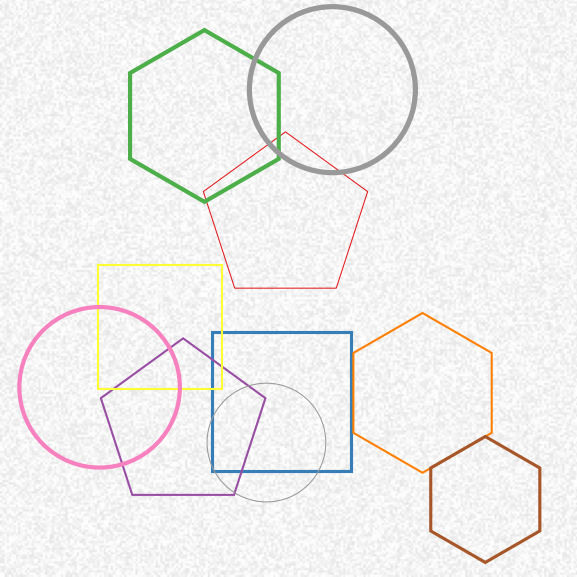[{"shape": "pentagon", "thickness": 0.5, "radius": 0.75, "center": [0.494, 0.621]}, {"shape": "square", "thickness": 1.5, "radius": 0.6, "center": [0.487, 0.303]}, {"shape": "hexagon", "thickness": 2, "radius": 0.74, "center": [0.354, 0.798]}, {"shape": "pentagon", "thickness": 1, "radius": 0.75, "center": [0.317, 0.263]}, {"shape": "hexagon", "thickness": 1, "radius": 0.69, "center": [0.732, 0.319]}, {"shape": "square", "thickness": 1, "radius": 0.54, "center": [0.277, 0.432]}, {"shape": "hexagon", "thickness": 1.5, "radius": 0.55, "center": [0.84, 0.134]}, {"shape": "circle", "thickness": 2, "radius": 0.69, "center": [0.172, 0.328]}, {"shape": "circle", "thickness": 2.5, "radius": 0.72, "center": [0.576, 0.844]}, {"shape": "circle", "thickness": 0.5, "radius": 0.51, "center": [0.461, 0.233]}]